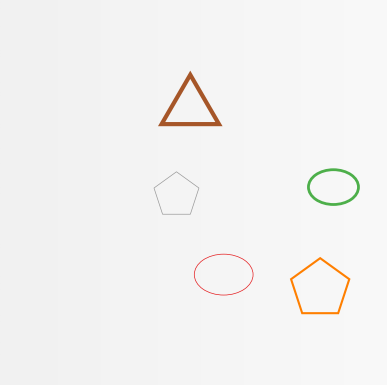[{"shape": "oval", "thickness": 0.5, "radius": 0.38, "center": [0.577, 0.287]}, {"shape": "oval", "thickness": 2, "radius": 0.32, "center": [0.861, 0.514]}, {"shape": "pentagon", "thickness": 1.5, "radius": 0.39, "center": [0.826, 0.25]}, {"shape": "triangle", "thickness": 3, "radius": 0.43, "center": [0.491, 0.72]}, {"shape": "pentagon", "thickness": 0.5, "radius": 0.3, "center": [0.455, 0.493]}]